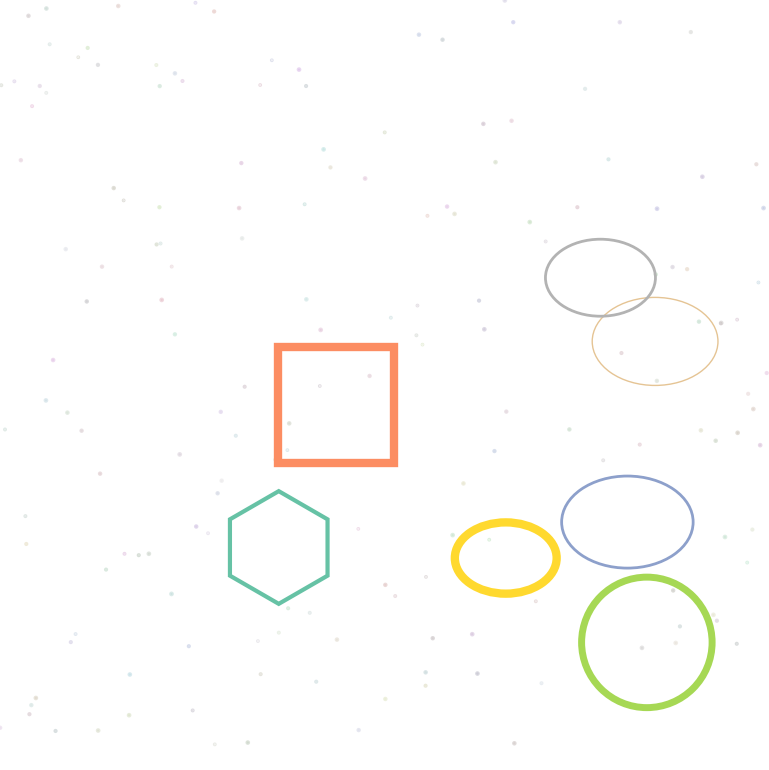[{"shape": "hexagon", "thickness": 1.5, "radius": 0.37, "center": [0.362, 0.289]}, {"shape": "square", "thickness": 3, "radius": 0.38, "center": [0.436, 0.474]}, {"shape": "oval", "thickness": 1, "radius": 0.43, "center": [0.815, 0.322]}, {"shape": "circle", "thickness": 2.5, "radius": 0.42, "center": [0.84, 0.166]}, {"shape": "oval", "thickness": 3, "radius": 0.33, "center": [0.657, 0.275]}, {"shape": "oval", "thickness": 0.5, "radius": 0.41, "center": [0.851, 0.557]}, {"shape": "oval", "thickness": 1, "radius": 0.36, "center": [0.78, 0.639]}]